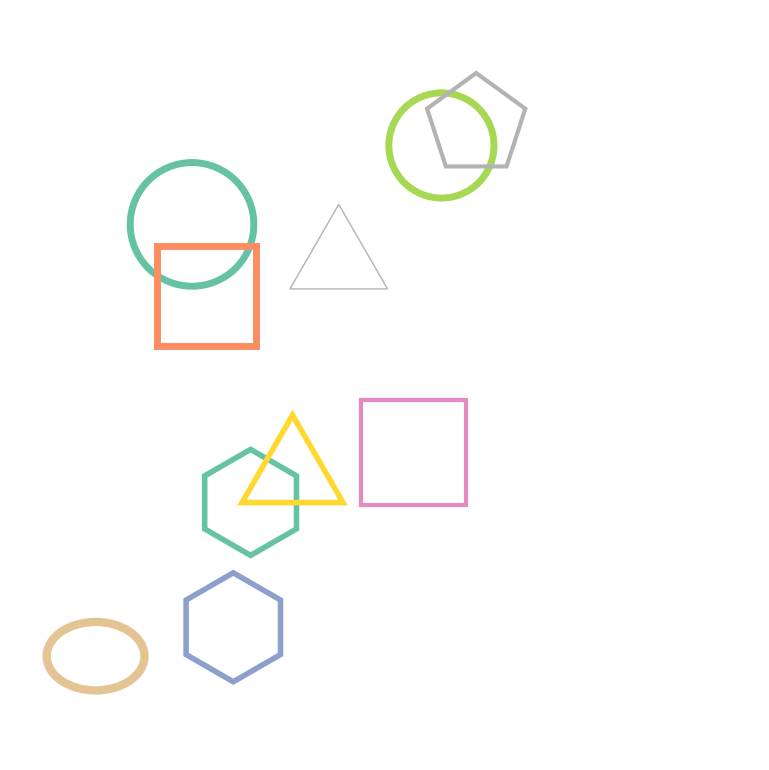[{"shape": "circle", "thickness": 2.5, "radius": 0.4, "center": [0.249, 0.709]}, {"shape": "hexagon", "thickness": 2, "radius": 0.34, "center": [0.325, 0.348]}, {"shape": "square", "thickness": 2.5, "radius": 0.32, "center": [0.268, 0.616]}, {"shape": "hexagon", "thickness": 2, "radius": 0.35, "center": [0.303, 0.185]}, {"shape": "square", "thickness": 1.5, "radius": 0.34, "center": [0.537, 0.412]}, {"shape": "circle", "thickness": 2.5, "radius": 0.34, "center": [0.573, 0.811]}, {"shape": "triangle", "thickness": 2, "radius": 0.38, "center": [0.38, 0.385]}, {"shape": "oval", "thickness": 3, "radius": 0.32, "center": [0.124, 0.148]}, {"shape": "pentagon", "thickness": 1.5, "radius": 0.34, "center": [0.618, 0.838]}, {"shape": "triangle", "thickness": 0.5, "radius": 0.37, "center": [0.44, 0.661]}]